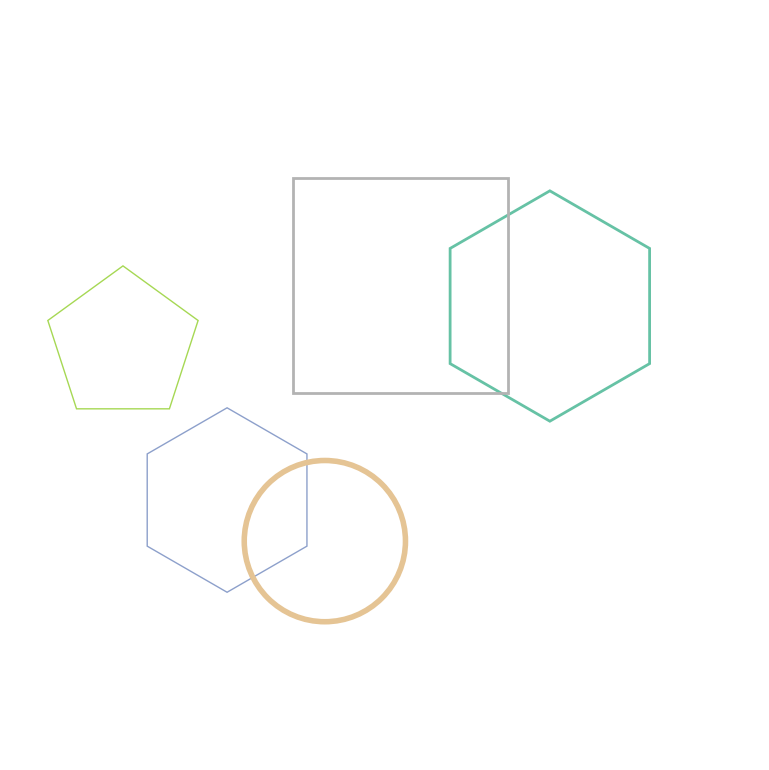[{"shape": "hexagon", "thickness": 1, "radius": 0.75, "center": [0.714, 0.603]}, {"shape": "hexagon", "thickness": 0.5, "radius": 0.6, "center": [0.295, 0.351]}, {"shape": "pentagon", "thickness": 0.5, "radius": 0.51, "center": [0.16, 0.552]}, {"shape": "circle", "thickness": 2, "radius": 0.52, "center": [0.422, 0.297]}, {"shape": "square", "thickness": 1, "radius": 0.7, "center": [0.52, 0.629]}]